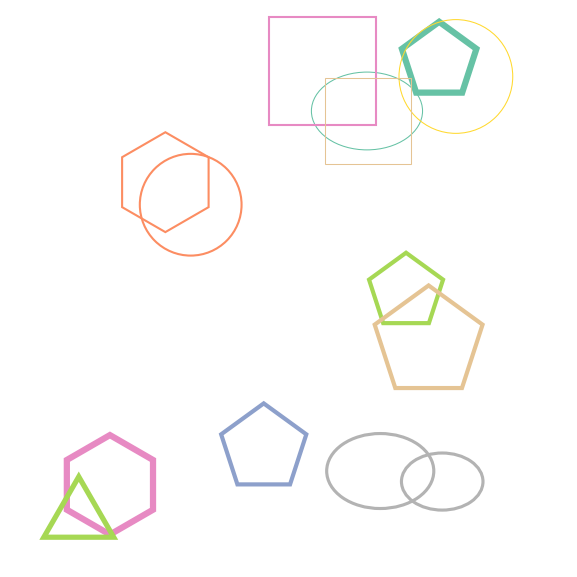[{"shape": "pentagon", "thickness": 3, "radius": 0.34, "center": [0.76, 0.894]}, {"shape": "oval", "thickness": 0.5, "radius": 0.48, "center": [0.635, 0.807]}, {"shape": "hexagon", "thickness": 1, "radius": 0.43, "center": [0.286, 0.684]}, {"shape": "circle", "thickness": 1, "radius": 0.44, "center": [0.33, 0.645]}, {"shape": "pentagon", "thickness": 2, "radius": 0.39, "center": [0.457, 0.223]}, {"shape": "square", "thickness": 1, "radius": 0.46, "center": [0.559, 0.876]}, {"shape": "hexagon", "thickness": 3, "radius": 0.43, "center": [0.19, 0.16]}, {"shape": "triangle", "thickness": 2.5, "radius": 0.35, "center": [0.136, 0.104]}, {"shape": "pentagon", "thickness": 2, "radius": 0.34, "center": [0.703, 0.494]}, {"shape": "circle", "thickness": 0.5, "radius": 0.49, "center": [0.789, 0.867]}, {"shape": "pentagon", "thickness": 2, "radius": 0.49, "center": [0.742, 0.407]}, {"shape": "square", "thickness": 0.5, "radius": 0.37, "center": [0.637, 0.79]}, {"shape": "oval", "thickness": 1.5, "radius": 0.46, "center": [0.658, 0.183]}, {"shape": "oval", "thickness": 1.5, "radius": 0.35, "center": [0.766, 0.165]}]